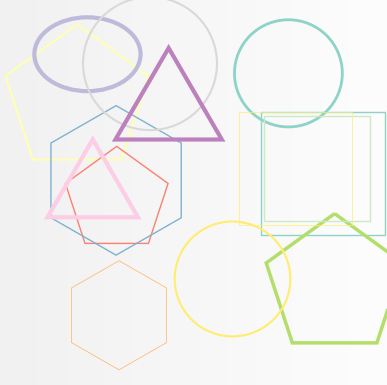[{"shape": "square", "thickness": 1, "radius": 0.8, "center": [0.834, 0.549]}, {"shape": "circle", "thickness": 2, "radius": 0.7, "center": [0.744, 0.81]}, {"shape": "pentagon", "thickness": 1.5, "radius": 0.97, "center": [0.199, 0.742]}, {"shape": "oval", "thickness": 3, "radius": 0.69, "center": [0.226, 0.859]}, {"shape": "pentagon", "thickness": 1, "radius": 0.7, "center": [0.301, 0.48]}, {"shape": "hexagon", "thickness": 1, "radius": 0.97, "center": [0.3, 0.531]}, {"shape": "hexagon", "thickness": 0.5, "radius": 0.71, "center": [0.307, 0.181]}, {"shape": "pentagon", "thickness": 2.5, "radius": 0.93, "center": [0.864, 0.26]}, {"shape": "triangle", "thickness": 3, "radius": 0.67, "center": [0.239, 0.503]}, {"shape": "circle", "thickness": 1.5, "radius": 0.86, "center": [0.387, 0.835]}, {"shape": "triangle", "thickness": 3, "radius": 0.79, "center": [0.435, 0.717]}, {"shape": "square", "thickness": 1, "radius": 0.68, "center": [0.818, 0.562]}, {"shape": "square", "thickness": 0.5, "radius": 0.73, "center": [0.763, 0.563]}, {"shape": "circle", "thickness": 1.5, "radius": 0.75, "center": [0.6, 0.275]}]